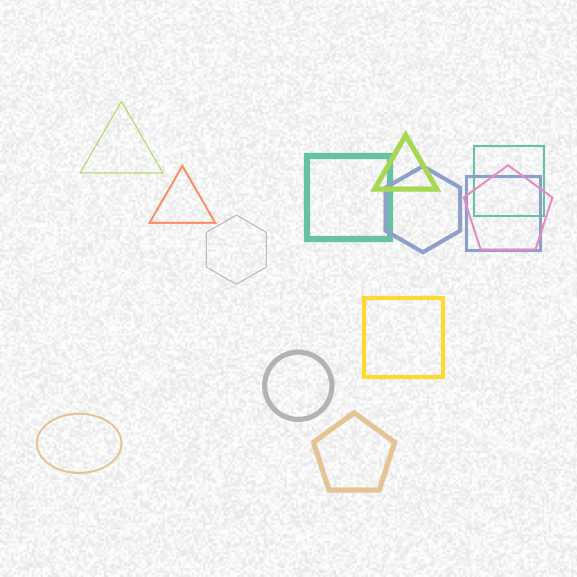[{"shape": "square", "thickness": 3, "radius": 0.36, "center": [0.603, 0.657]}, {"shape": "square", "thickness": 1, "radius": 0.3, "center": [0.881, 0.686]}, {"shape": "triangle", "thickness": 1, "radius": 0.33, "center": [0.316, 0.646]}, {"shape": "square", "thickness": 1.5, "radius": 0.32, "center": [0.872, 0.631]}, {"shape": "hexagon", "thickness": 2, "radius": 0.37, "center": [0.732, 0.637]}, {"shape": "pentagon", "thickness": 1, "radius": 0.4, "center": [0.88, 0.632]}, {"shape": "triangle", "thickness": 2.5, "radius": 0.31, "center": [0.703, 0.703]}, {"shape": "triangle", "thickness": 0.5, "radius": 0.41, "center": [0.21, 0.741]}, {"shape": "square", "thickness": 2, "radius": 0.34, "center": [0.698, 0.414]}, {"shape": "pentagon", "thickness": 2.5, "radius": 0.37, "center": [0.613, 0.21]}, {"shape": "oval", "thickness": 1, "radius": 0.37, "center": [0.137, 0.231]}, {"shape": "hexagon", "thickness": 0.5, "radius": 0.3, "center": [0.409, 0.567]}, {"shape": "circle", "thickness": 2.5, "radius": 0.29, "center": [0.517, 0.331]}]